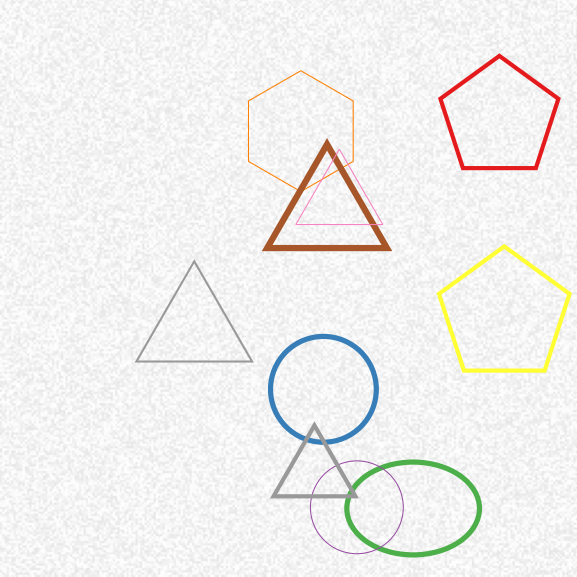[{"shape": "pentagon", "thickness": 2, "radius": 0.54, "center": [0.865, 0.795]}, {"shape": "circle", "thickness": 2.5, "radius": 0.46, "center": [0.56, 0.325]}, {"shape": "oval", "thickness": 2.5, "radius": 0.57, "center": [0.715, 0.119]}, {"shape": "circle", "thickness": 0.5, "radius": 0.4, "center": [0.618, 0.121]}, {"shape": "hexagon", "thickness": 0.5, "radius": 0.52, "center": [0.521, 0.772]}, {"shape": "pentagon", "thickness": 2, "radius": 0.59, "center": [0.873, 0.454]}, {"shape": "triangle", "thickness": 3, "radius": 0.6, "center": [0.566, 0.629]}, {"shape": "triangle", "thickness": 0.5, "radius": 0.43, "center": [0.588, 0.654]}, {"shape": "triangle", "thickness": 1, "radius": 0.58, "center": [0.336, 0.431]}, {"shape": "triangle", "thickness": 2, "radius": 0.41, "center": [0.545, 0.181]}]